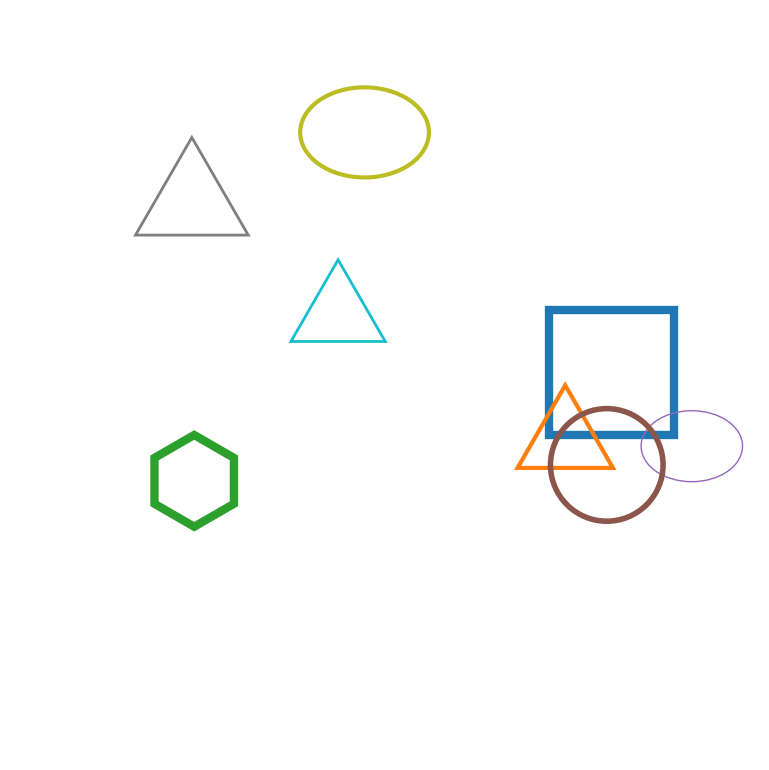[{"shape": "square", "thickness": 3, "radius": 0.41, "center": [0.795, 0.516]}, {"shape": "triangle", "thickness": 1.5, "radius": 0.36, "center": [0.734, 0.428]}, {"shape": "hexagon", "thickness": 3, "radius": 0.3, "center": [0.252, 0.376]}, {"shape": "oval", "thickness": 0.5, "radius": 0.33, "center": [0.898, 0.421]}, {"shape": "circle", "thickness": 2, "radius": 0.37, "center": [0.788, 0.396]}, {"shape": "triangle", "thickness": 1, "radius": 0.42, "center": [0.249, 0.737]}, {"shape": "oval", "thickness": 1.5, "radius": 0.42, "center": [0.473, 0.828]}, {"shape": "triangle", "thickness": 1, "radius": 0.35, "center": [0.439, 0.592]}]